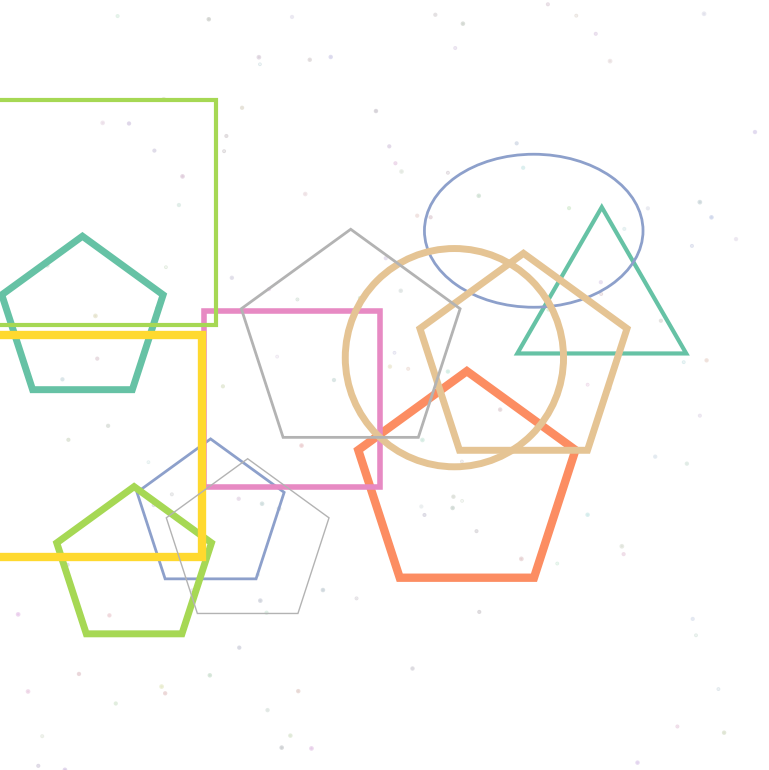[{"shape": "triangle", "thickness": 1.5, "radius": 0.63, "center": [0.782, 0.604]}, {"shape": "pentagon", "thickness": 2.5, "radius": 0.55, "center": [0.107, 0.583]}, {"shape": "pentagon", "thickness": 3, "radius": 0.74, "center": [0.606, 0.37]}, {"shape": "pentagon", "thickness": 1, "radius": 0.5, "center": [0.273, 0.33]}, {"shape": "oval", "thickness": 1, "radius": 0.71, "center": [0.693, 0.7]}, {"shape": "square", "thickness": 2, "radius": 0.57, "center": [0.379, 0.482]}, {"shape": "square", "thickness": 1.5, "radius": 0.73, "center": [0.134, 0.724]}, {"shape": "pentagon", "thickness": 2.5, "radius": 0.53, "center": [0.174, 0.262]}, {"shape": "square", "thickness": 3, "radius": 0.72, "center": [0.118, 0.421]}, {"shape": "pentagon", "thickness": 2.5, "radius": 0.71, "center": [0.68, 0.53]}, {"shape": "circle", "thickness": 2.5, "radius": 0.71, "center": [0.59, 0.536]}, {"shape": "pentagon", "thickness": 1, "radius": 0.75, "center": [0.455, 0.553]}, {"shape": "pentagon", "thickness": 0.5, "radius": 0.56, "center": [0.322, 0.293]}]